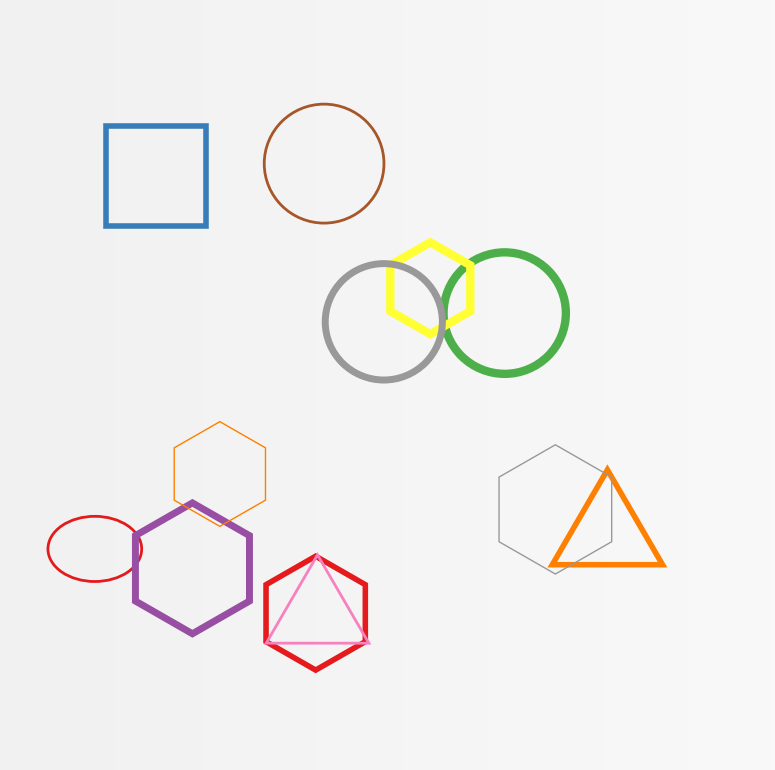[{"shape": "oval", "thickness": 1, "radius": 0.3, "center": [0.122, 0.287]}, {"shape": "hexagon", "thickness": 2, "radius": 0.37, "center": [0.407, 0.204]}, {"shape": "square", "thickness": 2, "radius": 0.32, "center": [0.201, 0.771]}, {"shape": "circle", "thickness": 3, "radius": 0.39, "center": [0.651, 0.593]}, {"shape": "hexagon", "thickness": 2.5, "radius": 0.42, "center": [0.248, 0.262]}, {"shape": "hexagon", "thickness": 0.5, "radius": 0.34, "center": [0.284, 0.384]}, {"shape": "triangle", "thickness": 2, "radius": 0.41, "center": [0.784, 0.308]}, {"shape": "hexagon", "thickness": 3, "radius": 0.3, "center": [0.555, 0.626]}, {"shape": "circle", "thickness": 1, "radius": 0.39, "center": [0.418, 0.788]}, {"shape": "triangle", "thickness": 1, "radius": 0.38, "center": [0.41, 0.203]}, {"shape": "circle", "thickness": 2.5, "radius": 0.38, "center": [0.495, 0.582]}, {"shape": "hexagon", "thickness": 0.5, "radius": 0.42, "center": [0.717, 0.338]}]